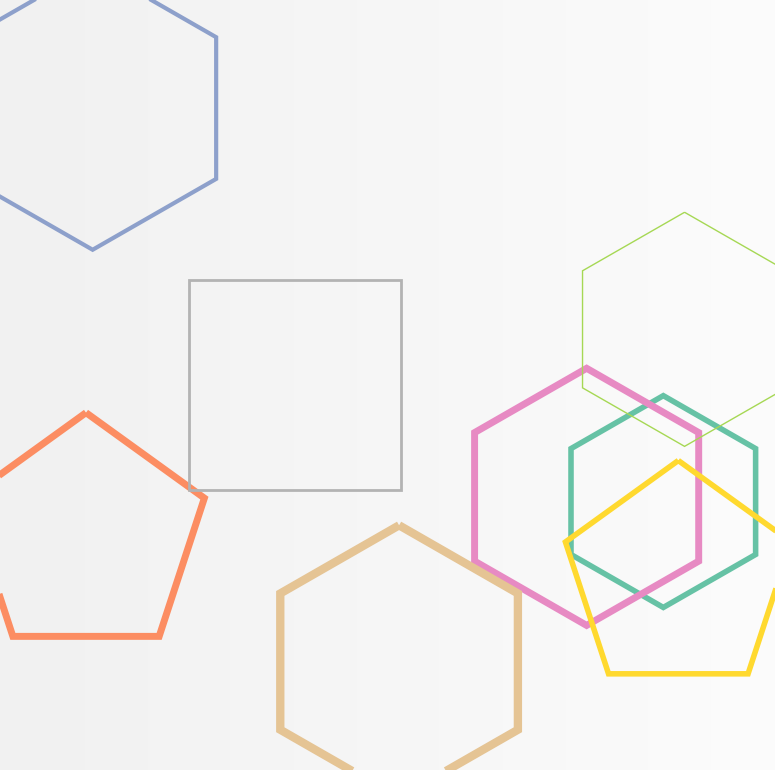[{"shape": "hexagon", "thickness": 2, "radius": 0.69, "center": [0.856, 0.349]}, {"shape": "pentagon", "thickness": 2.5, "radius": 0.8, "center": [0.111, 0.303]}, {"shape": "hexagon", "thickness": 1.5, "radius": 0.92, "center": [0.12, 0.86]}, {"shape": "hexagon", "thickness": 2.5, "radius": 0.83, "center": [0.757, 0.355]}, {"shape": "hexagon", "thickness": 0.5, "radius": 0.76, "center": [0.883, 0.572]}, {"shape": "pentagon", "thickness": 2, "radius": 0.77, "center": [0.875, 0.249]}, {"shape": "hexagon", "thickness": 3, "radius": 0.89, "center": [0.515, 0.141]}, {"shape": "square", "thickness": 1, "radius": 0.68, "center": [0.381, 0.5]}]